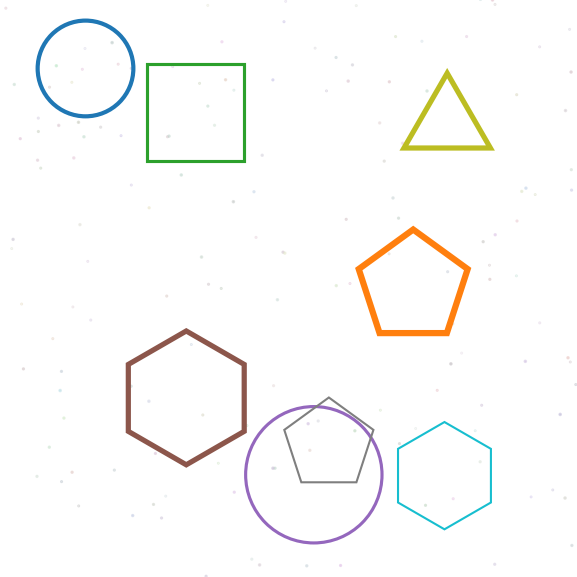[{"shape": "circle", "thickness": 2, "radius": 0.41, "center": [0.148, 0.881]}, {"shape": "pentagon", "thickness": 3, "radius": 0.5, "center": [0.716, 0.503]}, {"shape": "square", "thickness": 1.5, "radius": 0.42, "center": [0.339, 0.804]}, {"shape": "circle", "thickness": 1.5, "radius": 0.59, "center": [0.543, 0.177]}, {"shape": "hexagon", "thickness": 2.5, "radius": 0.58, "center": [0.323, 0.31]}, {"shape": "pentagon", "thickness": 1, "radius": 0.41, "center": [0.569, 0.23]}, {"shape": "triangle", "thickness": 2.5, "radius": 0.43, "center": [0.774, 0.786]}, {"shape": "hexagon", "thickness": 1, "radius": 0.46, "center": [0.77, 0.175]}]